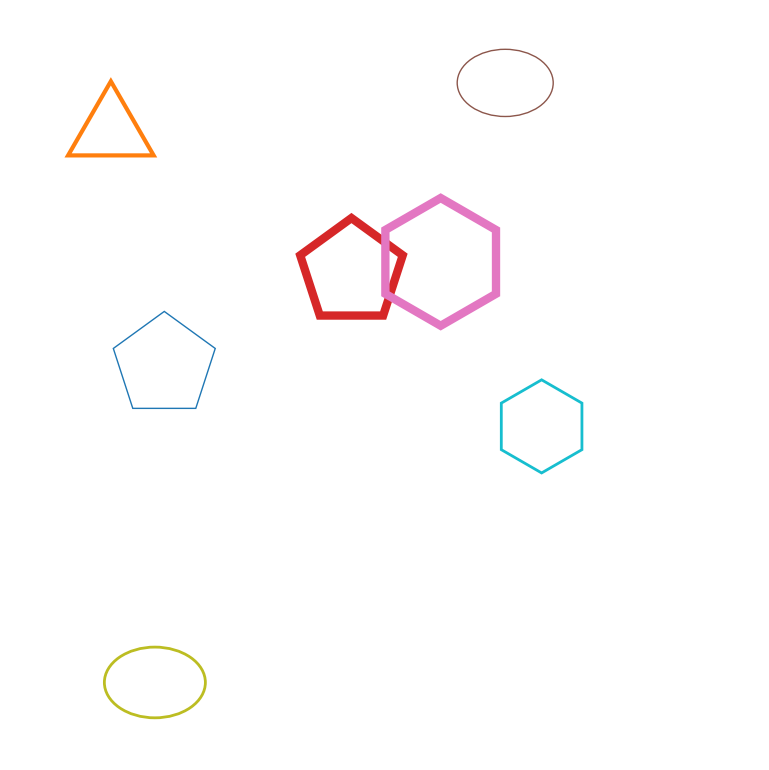[{"shape": "pentagon", "thickness": 0.5, "radius": 0.35, "center": [0.213, 0.526]}, {"shape": "triangle", "thickness": 1.5, "radius": 0.32, "center": [0.144, 0.83]}, {"shape": "pentagon", "thickness": 3, "radius": 0.35, "center": [0.456, 0.647]}, {"shape": "oval", "thickness": 0.5, "radius": 0.31, "center": [0.656, 0.892]}, {"shape": "hexagon", "thickness": 3, "radius": 0.41, "center": [0.572, 0.66]}, {"shape": "oval", "thickness": 1, "radius": 0.33, "center": [0.201, 0.114]}, {"shape": "hexagon", "thickness": 1, "radius": 0.3, "center": [0.703, 0.446]}]